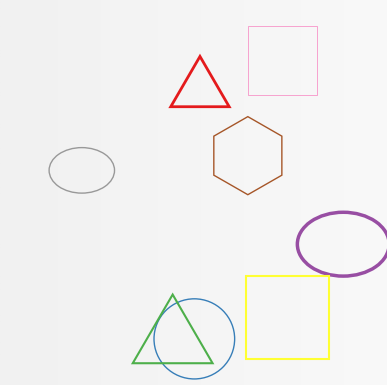[{"shape": "triangle", "thickness": 2, "radius": 0.44, "center": [0.516, 0.766]}, {"shape": "circle", "thickness": 1, "radius": 0.52, "center": [0.501, 0.12]}, {"shape": "triangle", "thickness": 1.5, "radius": 0.59, "center": [0.446, 0.116]}, {"shape": "oval", "thickness": 2.5, "radius": 0.59, "center": [0.886, 0.366]}, {"shape": "square", "thickness": 1.5, "radius": 0.54, "center": [0.742, 0.176]}, {"shape": "hexagon", "thickness": 1, "radius": 0.51, "center": [0.64, 0.596]}, {"shape": "square", "thickness": 0.5, "radius": 0.45, "center": [0.728, 0.844]}, {"shape": "oval", "thickness": 1, "radius": 0.42, "center": [0.211, 0.558]}]